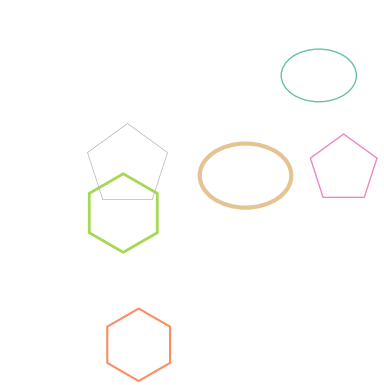[{"shape": "oval", "thickness": 1, "radius": 0.49, "center": [0.828, 0.804]}, {"shape": "hexagon", "thickness": 1.5, "radius": 0.47, "center": [0.36, 0.104]}, {"shape": "pentagon", "thickness": 1, "radius": 0.45, "center": [0.893, 0.561]}, {"shape": "hexagon", "thickness": 2, "radius": 0.51, "center": [0.32, 0.447]}, {"shape": "oval", "thickness": 3, "radius": 0.59, "center": [0.638, 0.544]}, {"shape": "pentagon", "thickness": 0.5, "radius": 0.55, "center": [0.331, 0.57]}]